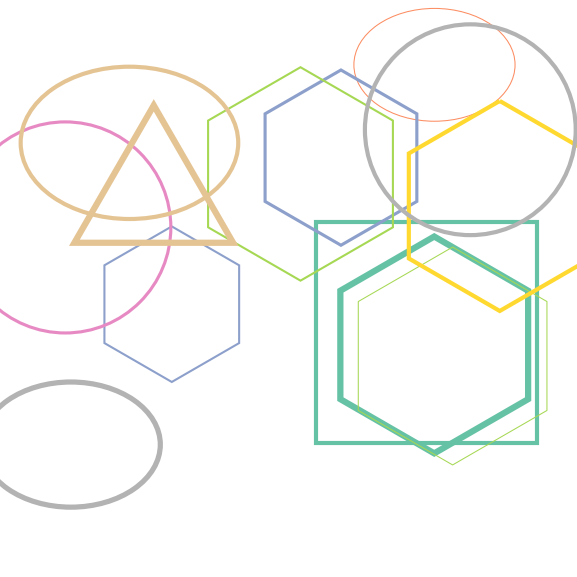[{"shape": "hexagon", "thickness": 3, "radius": 0.94, "center": [0.752, 0.402]}, {"shape": "square", "thickness": 2, "radius": 0.96, "center": [0.738, 0.423]}, {"shape": "oval", "thickness": 0.5, "radius": 0.7, "center": [0.752, 0.887]}, {"shape": "hexagon", "thickness": 1, "radius": 0.67, "center": [0.297, 0.472]}, {"shape": "hexagon", "thickness": 1.5, "radius": 0.76, "center": [0.59, 0.726]}, {"shape": "circle", "thickness": 1.5, "radius": 0.91, "center": [0.113, 0.605]}, {"shape": "hexagon", "thickness": 1, "radius": 0.92, "center": [0.52, 0.698]}, {"shape": "hexagon", "thickness": 0.5, "radius": 0.94, "center": [0.784, 0.383]}, {"shape": "hexagon", "thickness": 2, "radius": 0.91, "center": [0.865, 0.642]}, {"shape": "oval", "thickness": 2, "radius": 0.94, "center": [0.224, 0.752]}, {"shape": "triangle", "thickness": 3, "radius": 0.79, "center": [0.266, 0.658]}, {"shape": "circle", "thickness": 2, "radius": 0.91, "center": [0.814, 0.774]}, {"shape": "oval", "thickness": 2.5, "radius": 0.77, "center": [0.123, 0.229]}]